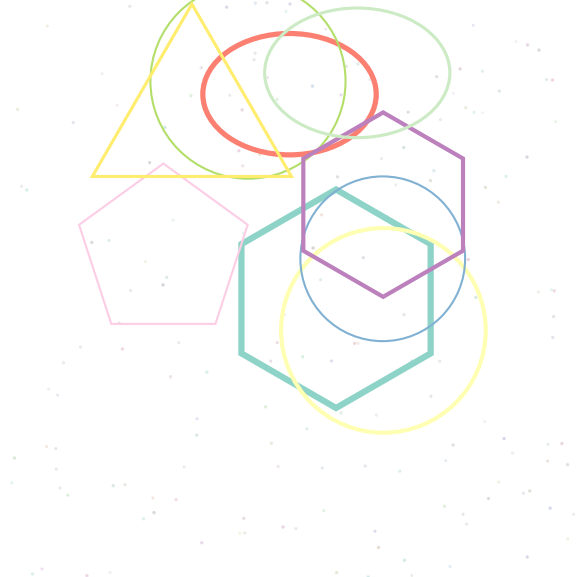[{"shape": "hexagon", "thickness": 3, "radius": 0.95, "center": [0.582, 0.482]}, {"shape": "circle", "thickness": 2, "radius": 0.89, "center": [0.664, 0.427]}, {"shape": "oval", "thickness": 2.5, "radius": 0.75, "center": [0.501, 0.836]}, {"shape": "circle", "thickness": 1, "radius": 0.71, "center": [0.663, 0.551]}, {"shape": "circle", "thickness": 1, "radius": 0.84, "center": [0.429, 0.859]}, {"shape": "pentagon", "thickness": 1, "radius": 0.77, "center": [0.283, 0.562]}, {"shape": "hexagon", "thickness": 2, "radius": 0.8, "center": [0.663, 0.645]}, {"shape": "oval", "thickness": 1.5, "radius": 0.8, "center": [0.619, 0.873]}, {"shape": "triangle", "thickness": 1.5, "radius": 1.0, "center": [0.332, 0.793]}]